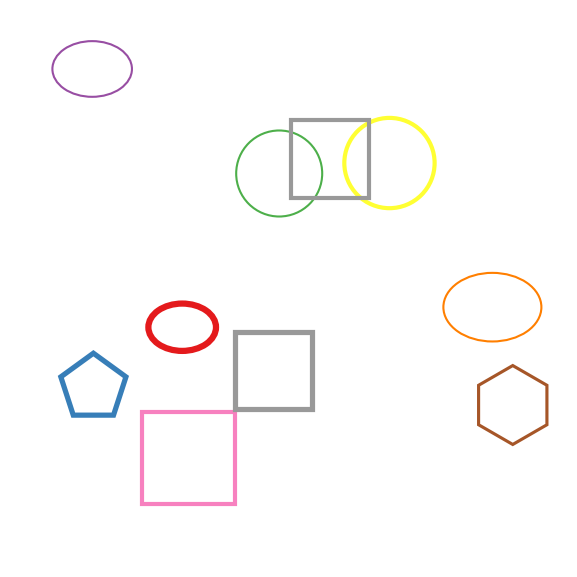[{"shape": "oval", "thickness": 3, "radius": 0.29, "center": [0.315, 0.432]}, {"shape": "pentagon", "thickness": 2.5, "radius": 0.3, "center": [0.162, 0.328]}, {"shape": "circle", "thickness": 1, "radius": 0.37, "center": [0.483, 0.699]}, {"shape": "oval", "thickness": 1, "radius": 0.34, "center": [0.16, 0.88]}, {"shape": "oval", "thickness": 1, "radius": 0.42, "center": [0.853, 0.467]}, {"shape": "circle", "thickness": 2, "radius": 0.39, "center": [0.674, 0.717]}, {"shape": "hexagon", "thickness": 1.5, "radius": 0.34, "center": [0.888, 0.298]}, {"shape": "square", "thickness": 2, "radius": 0.4, "center": [0.326, 0.206]}, {"shape": "square", "thickness": 2, "radius": 0.34, "center": [0.572, 0.724]}, {"shape": "square", "thickness": 2.5, "radius": 0.33, "center": [0.474, 0.358]}]